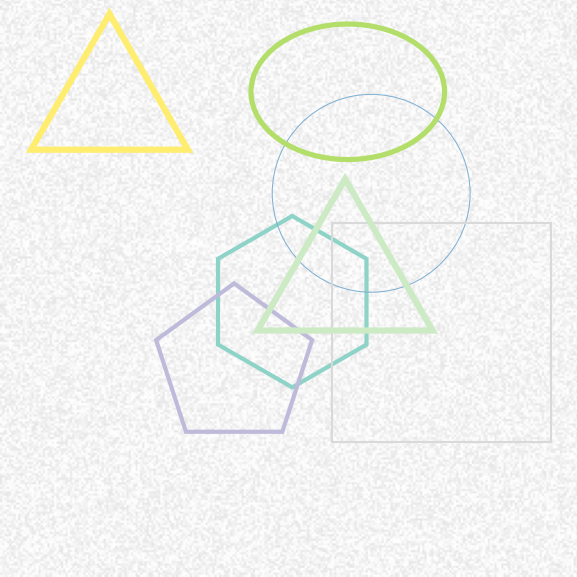[{"shape": "hexagon", "thickness": 2, "radius": 0.74, "center": [0.506, 0.477]}, {"shape": "pentagon", "thickness": 2, "radius": 0.71, "center": [0.405, 0.366]}, {"shape": "circle", "thickness": 0.5, "radius": 0.86, "center": [0.643, 0.664]}, {"shape": "oval", "thickness": 2.5, "radius": 0.84, "center": [0.602, 0.84]}, {"shape": "square", "thickness": 1, "radius": 0.95, "center": [0.764, 0.423]}, {"shape": "triangle", "thickness": 3, "radius": 0.87, "center": [0.598, 0.514]}, {"shape": "triangle", "thickness": 3, "radius": 0.78, "center": [0.19, 0.818]}]